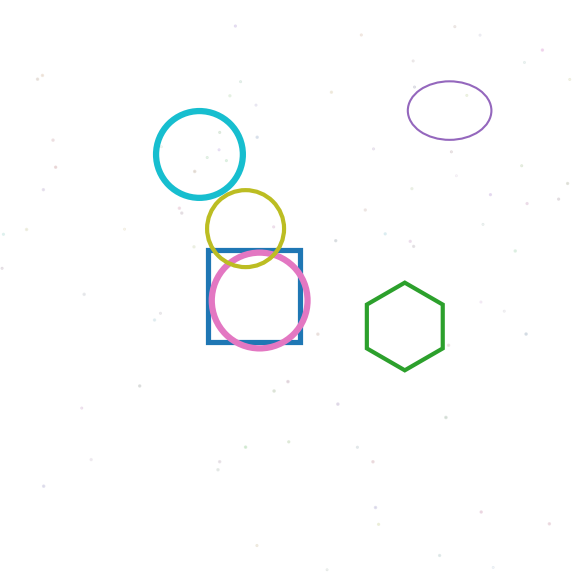[{"shape": "square", "thickness": 2.5, "radius": 0.4, "center": [0.44, 0.486]}, {"shape": "hexagon", "thickness": 2, "radius": 0.38, "center": [0.701, 0.434]}, {"shape": "oval", "thickness": 1, "radius": 0.36, "center": [0.779, 0.808]}, {"shape": "circle", "thickness": 3, "radius": 0.41, "center": [0.45, 0.479]}, {"shape": "circle", "thickness": 2, "radius": 0.33, "center": [0.425, 0.603]}, {"shape": "circle", "thickness": 3, "radius": 0.38, "center": [0.345, 0.732]}]